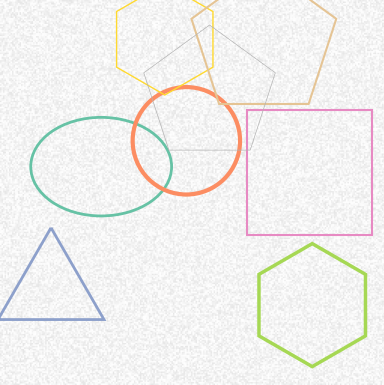[{"shape": "oval", "thickness": 2, "radius": 0.91, "center": [0.263, 0.567]}, {"shape": "circle", "thickness": 3, "radius": 0.7, "center": [0.484, 0.634]}, {"shape": "triangle", "thickness": 2, "radius": 0.79, "center": [0.132, 0.249]}, {"shape": "square", "thickness": 1.5, "radius": 0.81, "center": [0.805, 0.551]}, {"shape": "hexagon", "thickness": 2.5, "radius": 0.8, "center": [0.811, 0.208]}, {"shape": "hexagon", "thickness": 1, "radius": 0.72, "center": [0.428, 0.898]}, {"shape": "pentagon", "thickness": 1.5, "radius": 0.99, "center": [0.685, 0.89]}, {"shape": "pentagon", "thickness": 0.5, "radius": 0.9, "center": [0.544, 0.755]}]